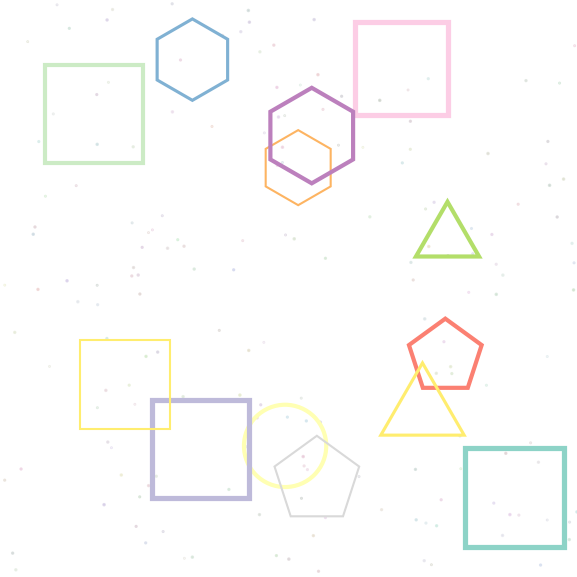[{"shape": "square", "thickness": 2.5, "radius": 0.43, "center": [0.891, 0.138]}, {"shape": "circle", "thickness": 2, "radius": 0.36, "center": [0.494, 0.227]}, {"shape": "square", "thickness": 2.5, "radius": 0.42, "center": [0.347, 0.221]}, {"shape": "pentagon", "thickness": 2, "radius": 0.33, "center": [0.771, 0.381]}, {"shape": "hexagon", "thickness": 1.5, "radius": 0.35, "center": [0.333, 0.896]}, {"shape": "hexagon", "thickness": 1, "radius": 0.32, "center": [0.516, 0.709]}, {"shape": "triangle", "thickness": 2, "radius": 0.32, "center": [0.775, 0.587]}, {"shape": "square", "thickness": 2.5, "radius": 0.4, "center": [0.695, 0.88]}, {"shape": "pentagon", "thickness": 1, "radius": 0.39, "center": [0.549, 0.167]}, {"shape": "hexagon", "thickness": 2, "radius": 0.41, "center": [0.54, 0.764]}, {"shape": "square", "thickness": 2, "radius": 0.43, "center": [0.163, 0.802]}, {"shape": "triangle", "thickness": 1.5, "radius": 0.42, "center": [0.732, 0.287]}, {"shape": "square", "thickness": 1, "radius": 0.39, "center": [0.216, 0.333]}]